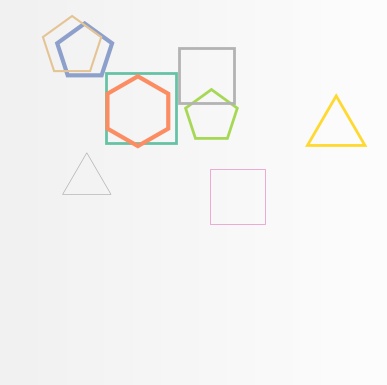[{"shape": "square", "thickness": 2, "radius": 0.45, "center": [0.363, 0.719]}, {"shape": "hexagon", "thickness": 3, "radius": 0.45, "center": [0.356, 0.711]}, {"shape": "pentagon", "thickness": 3, "radius": 0.37, "center": [0.218, 0.865]}, {"shape": "square", "thickness": 0.5, "radius": 0.36, "center": [0.613, 0.489]}, {"shape": "pentagon", "thickness": 2, "radius": 0.35, "center": [0.546, 0.697]}, {"shape": "triangle", "thickness": 2, "radius": 0.43, "center": [0.868, 0.665]}, {"shape": "pentagon", "thickness": 1.5, "radius": 0.4, "center": [0.186, 0.879]}, {"shape": "triangle", "thickness": 0.5, "radius": 0.36, "center": [0.224, 0.531]}, {"shape": "square", "thickness": 2, "radius": 0.36, "center": [0.533, 0.803]}]